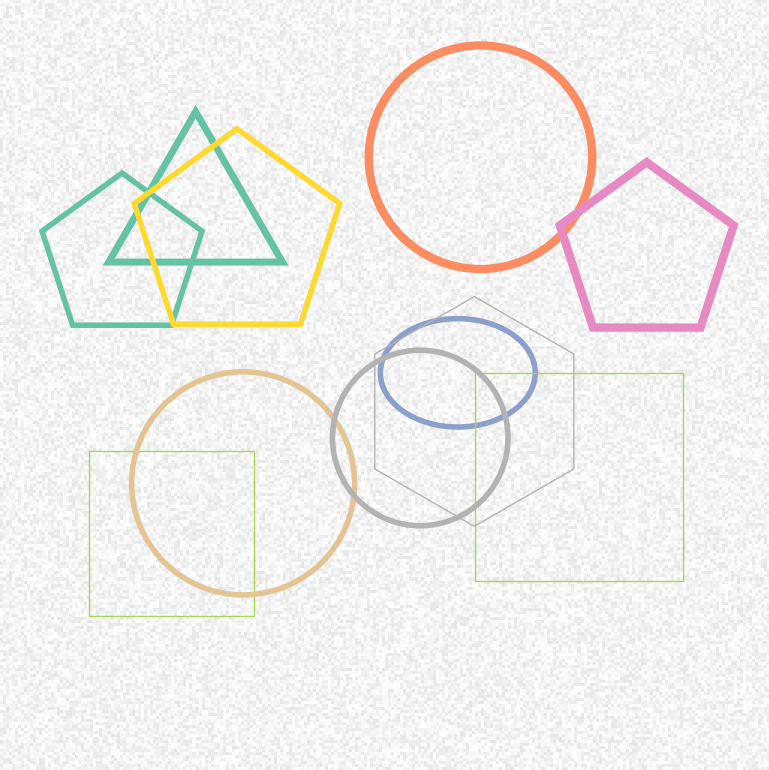[{"shape": "pentagon", "thickness": 2, "radius": 0.55, "center": [0.159, 0.666]}, {"shape": "triangle", "thickness": 2.5, "radius": 0.65, "center": [0.254, 0.725]}, {"shape": "circle", "thickness": 3, "radius": 0.73, "center": [0.624, 0.796]}, {"shape": "oval", "thickness": 2, "radius": 0.5, "center": [0.595, 0.516]}, {"shape": "pentagon", "thickness": 3, "radius": 0.59, "center": [0.84, 0.671]}, {"shape": "square", "thickness": 0.5, "radius": 0.68, "center": [0.752, 0.381]}, {"shape": "square", "thickness": 0.5, "radius": 0.54, "center": [0.222, 0.307]}, {"shape": "pentagon", "thickness": 2, "radius": 0.7, "center": [0.308, 0.692]}, {"shape": "circle", "thickness": 2, "radius": 0.72, "center": [0.316, 0.372]}, {"shape": "circle", "thickness": 2, "radius": 0.57, "center": [0.546, 0.431]}, {"shape": "hexagon", "thickness": 0.5, "radius": 0.75, "center": [0.616, 0.466]}]